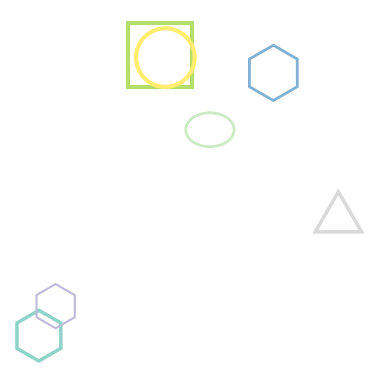[{"shape": "hexagon", "thickness": 2.5, "radius": 0.33, "center": [0.101, 0.128]}, {"shape": "hexagon", "thickness": 1.5, "radius": 0.29, "center": [0.145, 0.205]}, {"shape": "hexagon", "thickness": 2, "radius": 0.36, "center": [0.71, 0.811]}, {"shape": "square", "thickness": 3, "radius": 0.41, "center": [0.415, 0.857]}, {"shape": "triangle", "thickness": 2.5, "radius": 0.35, "center": [0.879, 0.433]}, {"shape": "oval", "thickness": 2, "radius": 0.31, "center": [0.545, 0.663]}, {"shape": "circle", "thickness": 3, "radius": 0.38, "center": [0.429, 0.85]}]